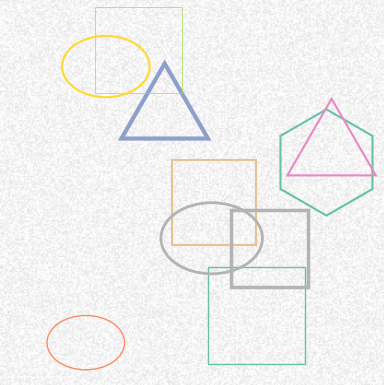[{"shape": "square", "thickness": 1, "radius": 0.63, "center": [0.666, 0.181]}, {"shape": "hexagon", "thickness": 1.5, "radius": 0.69, "center": [0.848, 0.578]}, {"shape": "oval", "thickness": 1, "radius": 0.5, "center": [0.223, 0.11]}, {"shape": "triangle", "thickness": 3, "radius": 0.65, "center": [0.428, 0.705]}, {"shape": "triangle", "thickness": 1.5, "radius": 0.66, "center": [0.861, 0.611]}, {"shape": "square", "thickness": 0.5, "radius": 0.56, "center": [0.359, 0.87]}, {"shape": "oval", "thickness": 1.5, "radius": 0.57, "center": [0.275, 0.827]}, {"shape": "square", "thickness": 1.5, "radius": 0.55, "center": [0.556, 0.474]}, {"shape": "square", "thickness": 2.5, "radius": 0.5, "center": [0.7, 0.354]}, {"shape": "oval", "thickness": 2, "radius": 0.66, "center": [0.55, 0.381]}]